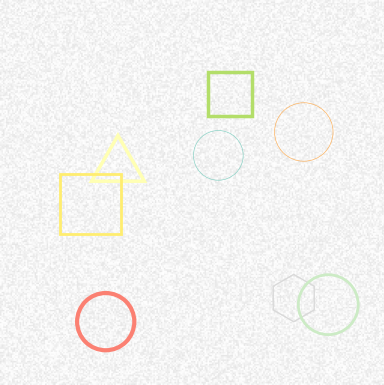[{"shape": "circle", "thickness": 0.5, "radius": 0.32, "center": [0.567, 0.596]}, {"shape": "triangle", "thickness": 2.5, "radius": 0.4, "center": [0.306, 0.569]}, {"shape": "circle", "thickness": 3, "radius": 0.37, "center": [0.275, 0.165]}, {"shape": "circle", "thickness": 0.5, "radius": 0.38, "center": [0.789, 0.657]}, {"shape": "square", "thickness": 2.5, "radius": 0.29, "center": [0.597, 0.755]}, {"shape": "hexagon", "thickness": 1, "radius": 0.31, "center": [0.763, 0.226]}, {"shape": "circle", "thickness": 2, "radius": 0.39, "center": [0.853, 0.209]}, {"shape": "square", "thickness": 2, "radius": 0.4, "center": [0.234, 0.47]}]